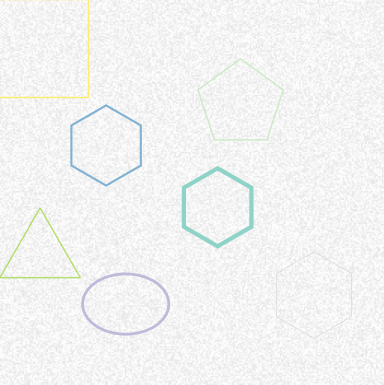[{"shape": "hexagon", "thickness": 3, "radius": 0.51, "center": [0.565, 0.462]}, {"shape": "oval", "thickness": 2, "radius": 0.56, "center": [0.326, 0.21]}, {"shape": "hexagon", "thickness": 1.5, "radius": 0.52, "center": [0.276, 0.622]}, {"shape": "triangle", "thickness": 1, "radius": 0.6, "center": [0.104, 0.339]}, {"shape": "hexagon", "thickness": 0.5, "radius": 0.56, "center": [0.816, 0.234]}, {"shape": "pentagon", "thickness": 1, "radius": 0.58, "center": [0.625, 0.731]}, {"shape": "square", "thickness": 1, "radius": 0.63, "center": [0.101, 0.875]}]